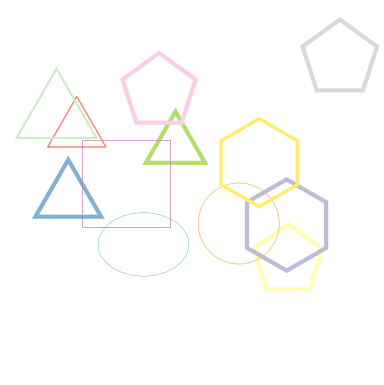[{"shape": "oval", "thickness": 0.5, "radius": 0.59, "center": [0.373, 0.365]}, {"shape": "pentagon", "thickness": 3, "radius": 0.47, "center": [0.748, 0.324]}, {"shape": "hexagon", "thickness": 3, "radius": 0.59, "center": [0.744, 0.415]}, {"shape": "triangle", "thickness": 1, "radius": 0.44, "center": [0.199, 0.662]}, {"shape": "triangle", "thickness": 3, "radius": 0.49, "center": [0.177, 0.486]}, {"shape": "circle", "thickness": 0.5, "radius": 0.53, "center": [0.62, 0.419]}, {"shape": "triangle", "thickness": 3, "radius": 0.44, "center": [0.456, 0.621]}, {"shape": "pentagon", "thickness": 3, "radius": 0.5, "center": [0.413, 0.762]}, {"shape": "pentagon", "thickness": 3, "radius": 0.51, "center": [0.883, 0.847]}, {"shape": "square", "thickness": 0.5, "radius": 0.57, "center": [0.327, 0.523]}, {"shape": "triangle", "thickness": 1.5, "radius": 0.6, "center": [0.147, 0.702]}, {"shape": "hexagon", "thickness": 2.5, "radius": 0.57, "center": [0.673, 0.577]}]